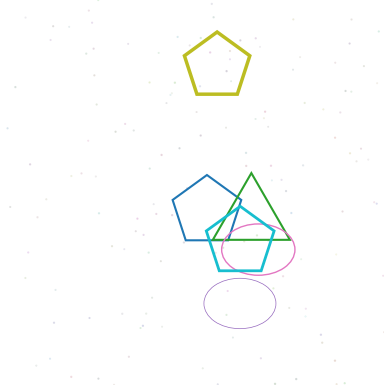[{"shape": "pentagon", "thickness": 1.5, "radius": 0.47, "center": [0.538, 0.452]}, {"shape": "triangle", "thickness": 1.5, "radius": 0.58, "center": [0.653, 0.435]}, {"shape": "oval", "thickness": 0.5, "radius": 0.47, "center": [0.623, 0.212]}, {"shape": "oval", "thickness": 1, "radius": 0.48, "center": [0.671, 0.352]}, {"shape": "pentagon", "thickness": 2.5, "radius": 0.45, "center": [0.564, 0.828]}, {"shape": "pentagon", "thickness": 2, "radius": 0.46, "center": [0.624, 0.372]}]